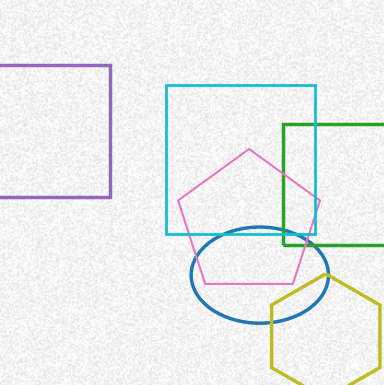[{"shape": "oval", "thickness": 2.5, "radius": 0.89, "center": [0.675, 0.285]}, {"shape": "square", "thickness": 2.5, "radius": 0.79, "center": [0.892, 0.521]}, {"shape": "square", "thickness": 2.5, "radius": 0.86, "center": [0.114, 0.659]}, {"shape": "pentagon", "thickness": 1.5, "radius": 0.97, "center": [0.647, 0.419]}, {"shape": "hexagon", "thickness": 2.5, "radius": 0.81, "center": [0.846, 0.126]}, {"shape": "square", "thickness": 2, "radius": 0.97, "center": [0.625, 0.585]}]